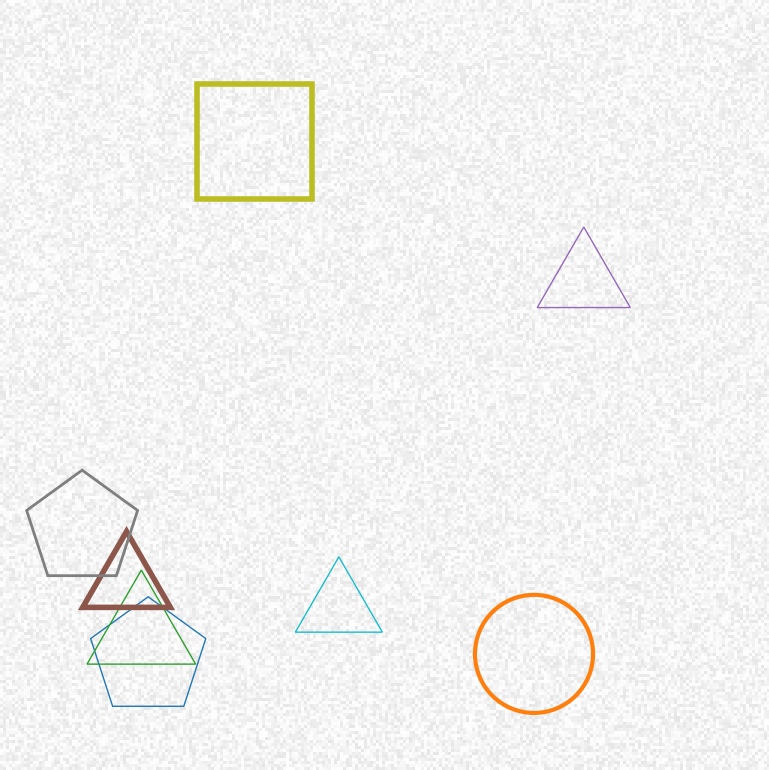[{"shape": "pentagon", "thickness": 0.5, "radius": 0.39, "center": [0.192, 0.146]}, {"shape": "circle", "thickness": 1.5, "radius": 0.38, "center": [0.694, 0.151]}, {"shape": "triangle", "thickness": 0.5, "radius": 0.41, "center": [0.184, 0.178]}, {"shape": "triangle", "thickness": 0.5, "radius": 0.35, "center": [0.758, 0.635]}, {"shape": "triangle", "thickness": 2, "radius": 0.33, "center": [0.164, 0.244]}, {"shape": "pentagon", "thickness": 1, "radius": 0.38, "center": [0.107, 0.314]}, {"shape": "square", "thickness": 2, "radius": 0.37, "center": [0.331, 0.816]}, {"shape": "triangle", "thickness": 0.5, "radius": 0.33, "center": [0.44, 0.212]}]